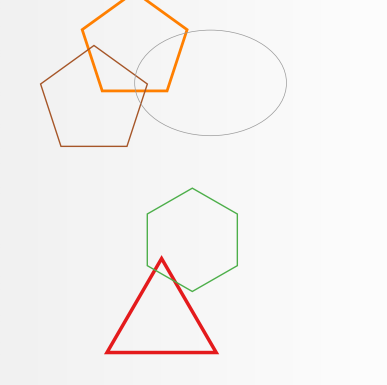[{"shape": "triangle", "thickness": 2.5, "radius": 0.81, "center": [0.417, 0.166]}, {"shape": "hexagon", "thickness": 1, "radius": 0.67, "center": [0.496, 0.377]}, {"shape": "pentagon", "thickness": 2, "radius": 0.71, "center": [0.347, 0.879]}, {"shape": "pentagon", "thickness": 1, "radius": 0.72, "center": [0.243, 0.737]}, {"shape": "oval", "thickness": 0.5, "radius": 0.98, "center": [0.543, 0.785]}]